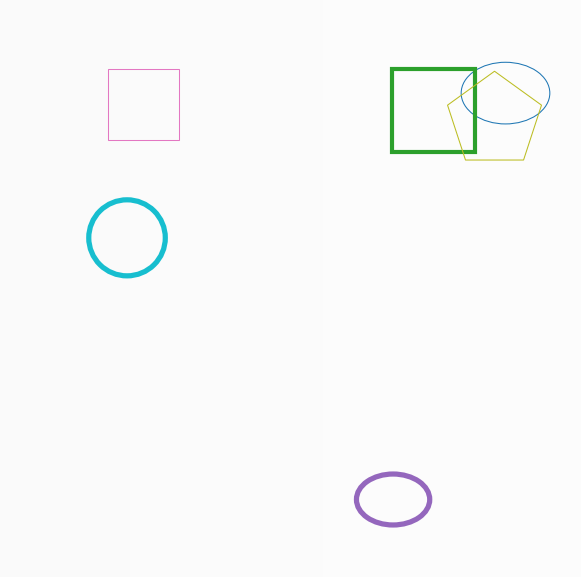[{"shape": "oval", "thickness": 0.5, "radius": 0.38, "center": [0.87, 0.838]}, {"shape": "square", "thickness": 2, "radius": 0.36, "center": [0.745, 0.807]}, {"shape": "oval", "thickness": 2.5, "radius": 0.32, "center": [0.676, 0.134]}, {"shape": "square", "thickness": 0.5, "radius": 0.31, "center": [0.246, 0.819]}, {"shape": "pentagon", "thickness": 0.5, "radius": 0.42, "center": [0.851, 0.791]}, {"shape": "circle", "thickness": 2.5, "radius": 0.33, "center": [0.219, 0.587]}]